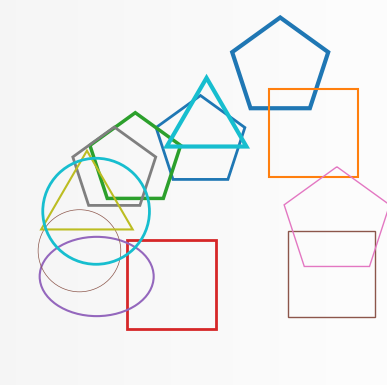[{"shape": "pentagon", "thickness": 2, "radius": 0.6, "center": [0.517, 0.631]}, {"shape": "pentagon", "thickness": 3, "radius": 0.65, "center": [0.723, 0.824]}, {"shape": "square", "thickness": 1.5, "radius": 0.58, "center": [0.81, 0.654]}, {"shape": "pentagon", "thickness": 2.5, "radius": 0.62, "center": [0.349, 0.584]}, {"shape": "square", "thickness": 2, "radius": 0.58, "center": [0.442, 0.26]}, {"shape": "oval", "thickness": 1.5, "radius": 0.74, "center": [0.249, 0.282]}, {"shape": "square", "thickness": 1, "radius": 0.56, "center": [0.855, 0.288]}, {"shape": "circle", "thickness": 0.5, "radius": 0.53, "center": [0.205, 0.349]}, {"shape": "pentagon", "thickness": 1, "radius": 0.72, "center": [0.869, 0.424]}, {"shape": "pentagon", "thickness": 2, "radius": 0.56, "center": [0.295, 0.558]}, {"shape": "triangle", "thickness": 1.5, "radius": 0.68, "center": [0.224, 0.472]}, {"shape": "triangle", "thickness": 3, "radius": 0.59, "center": [0.533, 0.679]}, {"shape": "circle", "thickness": 2, "radius": 0.69, "center": [0.248, 0.451]}]